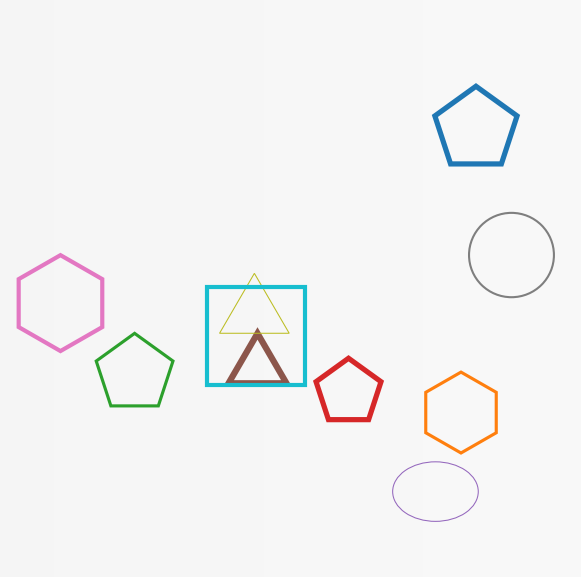[{"shape": "pentagon", "thickness": 2.5, "radius": 0.37, "center": [0.819, 0.775]}, {"shape": "hexagon", "thickness": 1.5, "radius": 0.35, "center": [0.793, 0.285]}, {"shape": "pentagon", "thickness": 1.5, "radius": 0.35, "center": [0.232, 0.352]}, {"shape": "pentagon", "thickness": 2.5, "radius": 0.29, "center": [0.6, 0.32]}, {"shape": "oval", "thickness": 0.5, "radius": 0.37, "center": [0.749, 0.148]}, {"shape": "triangle", "thickness": 3, "radius": 0.29, "center": [0.443, 0.364]}, {"shape": "hexagon", "thickness": 2, "radius": 0.42, "center": [0.104, 0.474]}, {"shape": "circle", "thickness": 1, "radius": 0.37, "center": [0.88, 0.558]}, {"shape": "triangle", "thickness": 0.5, "radius": 0.35, "center": [0.438, 0.457]}, {"shape": "square", "thickness": 2, "radius": 0.42, "center": [0.44, 0.417]}]